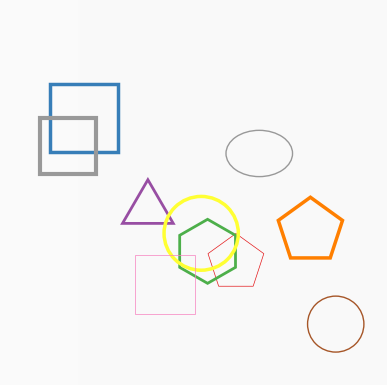[{"shape": "pentagon", "thickness": 0.5, "radius": 0.38, "center": [0.609, 0.318]}, {"shape": "square", "thickness": 2.5, "radius": 0.44, "center": [0.217, 0.693]}, {"shape": "hexagon", "thickness": 2, "radius": 0.42, "center": [0.536, 0.347]}, {"shape": "triangle", "thickness": 2, "radius": 0.38, "center": [0.382, 0.458]}, {"shape": "pentagon", "thickness": 2.5, "radius": 0.44, "center": [0.801, 0.401]}, {"shape": "circle", "thickness": 2.5, "radius": 0.48, "center": [0.519, 0.394]}, {"shape": "circle", "thickness": 1, "radius": 0.36, "center": [0.866, 0.158]}, {"shape": "square", "thickness": 0.5, "radius": 0.38, "center": [0.426, 0.26]}, {"shape": "square", "thickness": 3, "radius": 0.36, "center": [0.176, 0.62]}, {"shape": "oval", "thickness": 1, "radius": 0.43, "center": [0.669, 0.601]}]